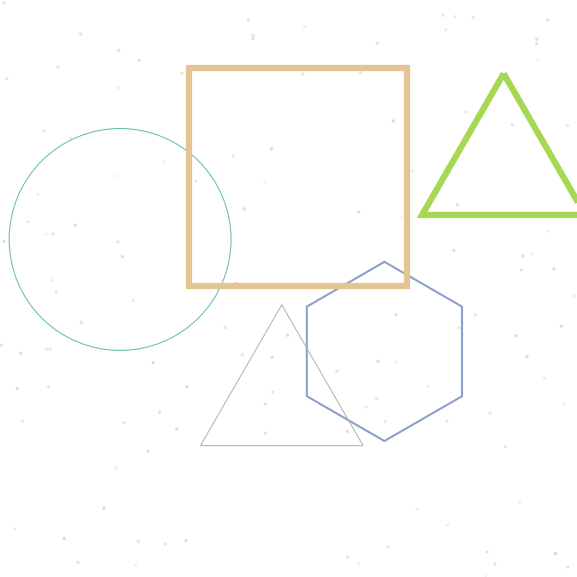[{"shape": "circle", "thickness": 0.5, "radius": 0.96, "center": [0.208, 0.584]}, {"shape": "hexagon", "thickness": 1, "radius": 0.78, "center": [0.666, 0.391]}, {"shape": "triangle", "thickness": 3, "radius": 0.82, "center": [0.872, 0.709]}, {"shape": "square", "thickness": 3, "radius": 0.94, "center": [0.515, 0.692]}, {"shape": "triangle", "thickness": 0.5, "radius": 0.81, "center": [0.488, 0.309]}]